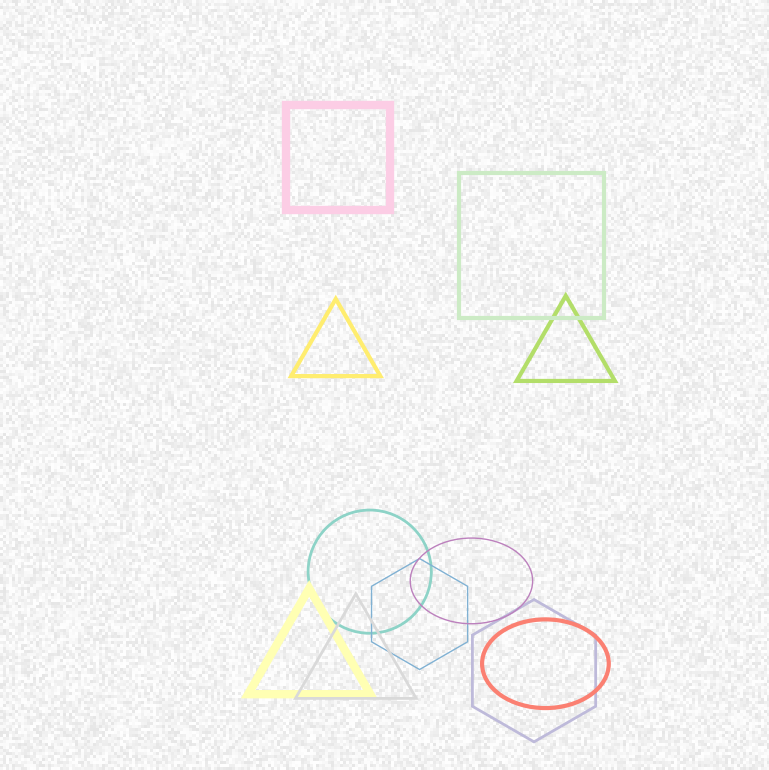[{"shape": "circle", "thickness": 1, "radius": 0.4, "center": [0.48, 0.258]}, {"shape": "triangle", "thickness": 3, "radius": 0.46, "center": [0.402, 0.144]}, {"shape": "hexagon", "thickness": 1, "radius": 0.46, "center": [0.694, 0.129]}, {"shape": "oval", "thickness": 1.5, "radius": 0.41, "center": [0.708, 0.138]}, {"shape": "hexagon", "thickness": 0.5, "radius": 0.36, "center": [0.545, 0.203]}, {"shape": "triangle", "thickness": 1.5, "radius": 0.37, "center": [0.735, 0.542]}, {"shape": "square", "thickness": 3, "radius": 0.34, "center": [0.439, 0.795]}, {"shape": "triangle", "thickness": 1, "radius": 0.45, "center": [0.462, 0.138]}, {"shape": "oval", "thickness": 0.5, "radius": 0.4, "center": [0.612, 0.246]}, {"shape": "square", "thickness": 1.5, "radius": 0.47, "center": [0.69, 0.681]}, {"shape": "triangle", "thickness": 1.5, "radius": 0.33, "center": [0.436, 0.545]}]